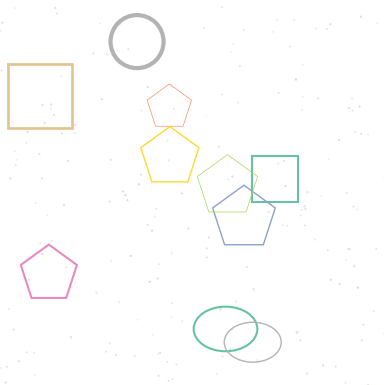[{"shape": "oval", "thickness": 1.5, "radius": 0.41, "center": [0.586, 0.146]}, {"shape": "square", "thickness": 1.5, "radius": 0.3, "center": [0.715, 0.536]}, {"shape": "pentagon", "thickness": 0.5, "radius": 0.3, "center": [0.44, 0.721]}, {"shape": "pentagon", "thickness": 1, "radius": 0.43, "center": [0.634, 0.433]}, {"shape": "pentagon", "thickness": 1.5, "radius": 0.38, "center": [0.127, 0.288]}, {"shape": "pentagon", "thickness": 0.5, "radius": 0.41, "center": [0.591, 0.516]}, {"shape": "pentagon", "thickness": 1, "radius": 0.4, "center": [0.441, 0.592]}, {"shape": "square", "thickness": 2, "radius": 0.41, "center": [0.105, 0.75]}, {"shape": "oval", "thickness": 1, "radius": 0.37, "center": [0.656, 0.111]}, {"shape": "circle", "thickness": 3, "radius": 0.34, "center": [0.356, 0.892]}]